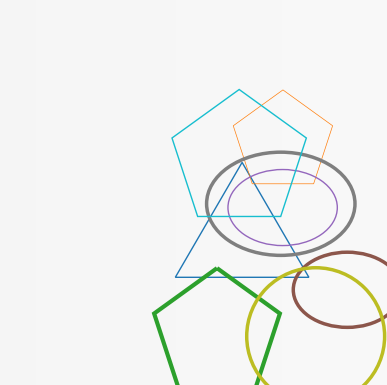[{"shape": "triangle", "thickness": 1, "radius": 0.99, "center": [0.625, 0.379]}, {"shape": "pentagon", "thickness": 0.5, "radius": 0.67, "center": [0.73, 0.632]}, {"shape": "pentagon", "thickness": 3, "radius": 0.85, "center": [0.56, 0.133]}, {"shape": "oval", "thickness": 1, "radius": 0.71, "center": [0.729, 0.461]}, {"shape": "oval", "thickness": 2.5, "radius": 0.7, "center": [0.896, 0.247]}, {"shape": "oval", "thickness": 2.5, "radius": 0.96, "center": [0.725, 0.471]}, {"shape": "circle", "thickness": 2.5, "radius": 0.89, "center": [0.815, 0.127]}, {"shape": "pentagon", "thickness": 1, "radius": 0.91, "center": [0.617, 0.585]}]